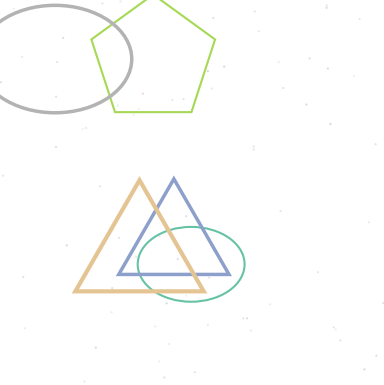[{"shape": "oval", "thickness": 1.5, "radius": 0.69, "center": [0.496, 0.313]}, {"shape": "triangle", "thickness": 2.5, "radius": 0.83, "center": [0.452, 0.37]}, {"shape": "pentagon", "thickness": 1.5, "radius": 0.84, "center": [0.398, 0.845]}, {"shape": "triangle", "thickness": 3, "radius": 0.96, "center": [0.362, 0.339]}, {"shape": "oval", "thickness": 2.5, "radius": 1.0, "center": [0.143, 0.847]}]